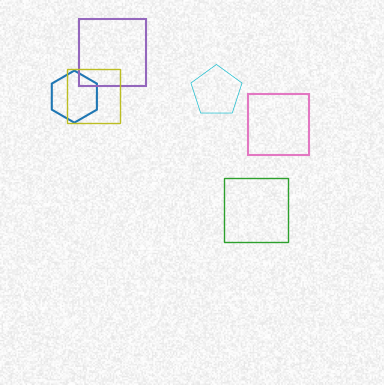[{"shape": "hexagon", "thickness": 1.5, "radius": 0.34, "center": [0.193, 0.749]}, {"shape": "square", "thickness": 1, "radius": 0.41, "center": [0.665, 0.454]}, {"shape": "square", "thickness": 1.5, "radius": 0.44, "center": [0.291, 0.865]}, {"shape": "square", "thickness": 1.5, "radius": 0.4, "center": [0.723, 0.676]}, {"shape": "square", "thickness": 1, "radius": 0.35, "center": [0.242, 0.751]}, {"shape": "pentagon", "thickness": 0.5, "radius": 0.35, "center": [0.562, 0.763]}]